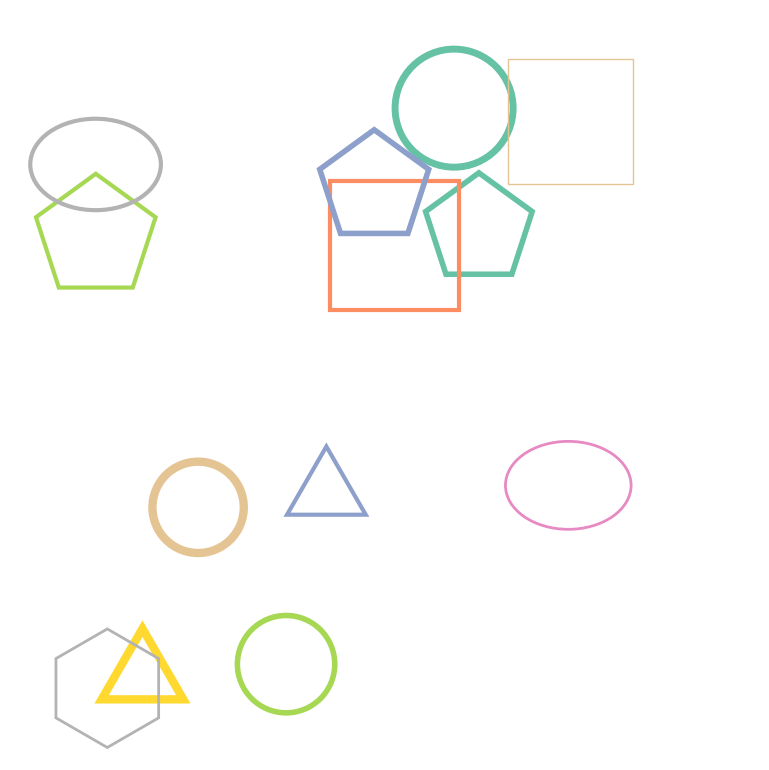[{"shape": "circle", "thickness": 2.5, "radius": 0.38, "center": [0.59, 0.86]}, {"shape": "pentagon", "thickness": 2, "radius": 0.36, "center": [0.622, 0.703]}, {"shape": "square", "thickness": 1.5, "radius": 0.42, "center": [0.512, 0.681]}, {"shape": "triangle", "thickness": 1.5, "radius": 0.3, "center": [0.424, 0.361]}, {"shape": "pentagon", "thickness": 2, "radius": 0.37, "center": [0.486, 0.757]}, {"shape": "oval", "thickness": 1, "radius": 0.41, "center": [0.738, 0.37]}, {"shape": "pentagon", "thickness": 1.5, "radius": 0.41, "center": [0.124, 0.693]}, {"shape": "circle", "thickness": 2, "radius": 0.32, "center": [0.372, 0.137]}, {"shape": "triangle", "thickness": 3, "radius": 0.31, "center": [0.185, 0.122]}, {"shape": "square", "thickness": 0.5, "radius": 0.41, "center": [0.741, 0.842]}, {"shape": "circle", "thickness": 3, "radius": 0.3, "center": [0.257, 0.341]}, {"shape": "hexagon", "thickness": 1, "radius": 0.39, "center": [0.139, 0.106]}, {"shape": "oval", "thickness": 1.5, "radius": 0.42, "center": [0.124, 0.786]}]